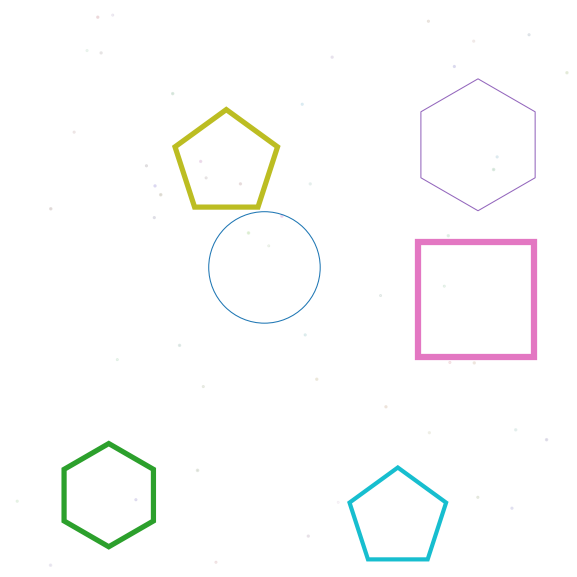[{"shape": "circle", "thickness": 0.5, "radius": 0.48, "center": [0.458, 0.536]}, {"shape": "hexagon", "thickness": 2.5, "radius": 0.45, "center": [0.188, 0.142]}, {"shape": "hexagon", "thickness": 0.5, "radius": 0.57, "center": [0.828, 0.748]}, {"shape": "square", "thickness": 3, "radius": 0.5, "center": [0.824, 0.481]}, {"shape": "pentagon", "thickness": 2.5, "radius": 0.47, "center": [0.392, 0.716]}, {"shape": "pentagon", "thickness": 2, "radius": 0.44, "center": [0.689, 0.102]}]